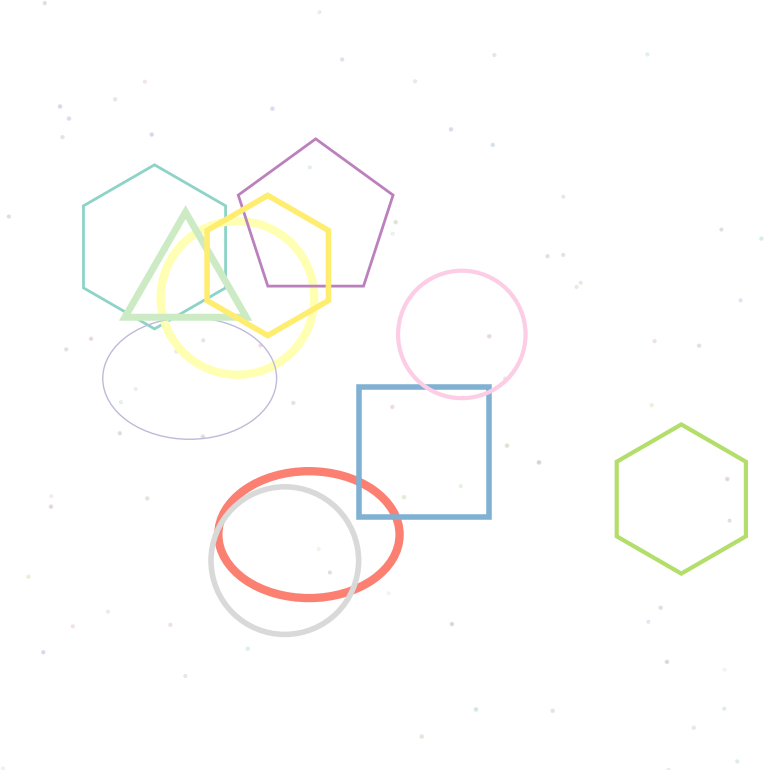[{"shape": "hexagon", "thickness": 1, "radius": 0.53, "center": [0.201, 0.679]}, {"shape": "circle", "thickness": 3, "radius": 0.5, "center": [0.308, 0.613]}, {"shape": "oval", "thickness": 0.5, "radius": 0.56, "center": [0.246, 0.509]}, {"shape": "oval", "thickness": 3, "radius": 0.59, "center": [0.401, 0.306]}, {"shape": "square", "thickness": 2, "radius": 0.42, "center": [0.551, 0.413]}, {"shape": "hexagon", "thickness": 1.5, "radius": 0.48, "center": [0.885, 0.352]}, {"shape": "circle", "thickness": 1.5, "radius": 0.41, "center": [0.6, 0.566]}, {"shape": "circle", "thickness": 2, "radius": 0.48, "center": [0.37, 0.272]}, {"shape": "pentagon", "thickness": 1, "radius": 0.53, "center": [0.41, 0.714]}, {"shape": "triangle", "thickness": 2.5, "radius": 0.45, "center": [0.241, 0.633]}, {"shape": "hexagon", "thickness": 2, "radius": 0.46, "center": [0.348, 0.655]}]